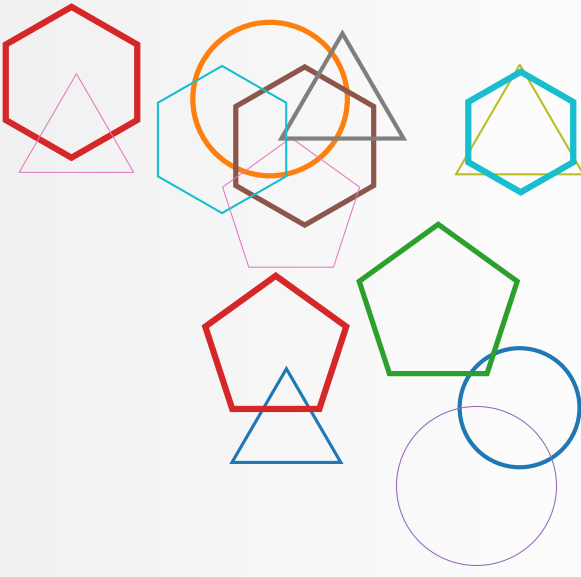[{"shape": "circle", "thickness": 2, "radius": 0.52, "center": [0.894, 0.293]}, {"shape": "triangle", "thickness": 1.5, "radius": 0.54, "center": [0.493, 0.252]}, {"shape": "circle", "thickness": 2.5, "radius": 0.66, "center": [0.465, 0.828]}, {"shape": "pentagon", "thickness": 2.5, "radius": 0.71, "center": [0.754, 0.468]}, {"shape": "pentagon", "thickness": 3, "radius": 0.64, "center": [0.474, 0.394]}, {"shape": "hexagon", "thickness": 3, "radius": 0.65, "center": [0.123, 0.857]}, {"shape": "circle", "thickness": 0.5, "radius": 0.69, "center": [0.82, 0.158]}, {"shape": "hexagon", "thickness": 2.5, "radius": 0.68, "center": [0.524, 0.746]}, {"shape": "pentagon", "thickness": 0.5, "radius": 0.62, "center": [0.501, 0.637]}, {"shape": "triangle", "thickness": 0.5, "radius": 0.57, "center": [0.131, 0.758]}, {"shape": "triangle", "thickness": 2, "radius": 0.61, "center": [0.589, 0.82]}, {"shape": "triangle", "thickness": 1, "radius": 0.63, "center": [0.894, 0.761]}, {"shape": "hexagon", "thickness": 1, "radius": 0.64, "center": [0.382, 0.758]}, {"shape": "hexagon", "thickness": 3, "radius": 0.52, "center": [0.896, 0.77]}]